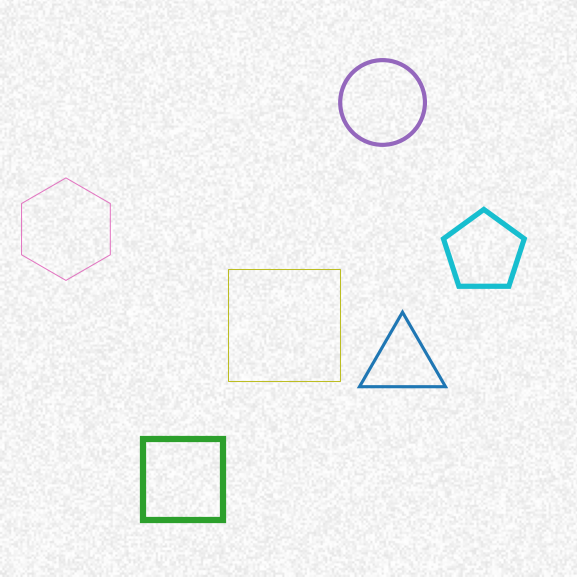[{"shape": "triangle", "thickness": 1.5, "radius": 0.43, "center": [0.697, 0.373]}, {"shape": "square", "thickness": 3, "radius": 0.35, "center": [0.317, 0.168]}, {"shape": "circle", "thickness": 2, "radius": 0.37, "center": [0.662, 0.822]}, {"shape": "hexagon", "thickness": 0.5, "radius": 0.44, "center": [0.114, 0.602]}, {"shape": "square", "thickness": 0.5, "radius": 0.48, "center": [0.492, 0.437]}, {"shape": "pentagon", "thickness": 2.5, "radius": 0.37, "center": [0.838, 0.563]}]